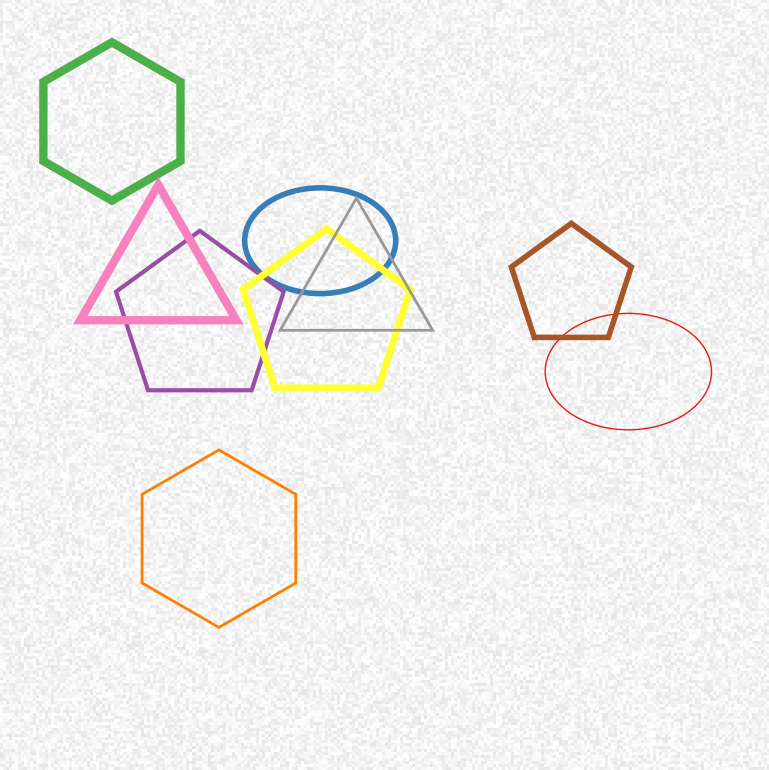[{"shape": "oval", "thickness": 0.5, "radius": 0.54, "center": [0.816, 0.517]}, {"shape": "oval", "thickness": 2, "radius": 0.49, "center": [0.416, 0.687]}, {"shape": "hexagon", "thickness": 3, "radius": 0.51, "center": [0.145, 0.842]}, {"shape": "pentagon", "thickness": 1.5, "radius": 0.57, "center": [0.26, 0.586]}, {"shape": "hexagon", "thickness": 1, "radius": 0.58, "center": [0.284, 0.3]}, {"shape": "pentagon", "thickness": 2.5, "radius": 0.57, "center": [0.424, 0.589]}, {"shape": "pentagon", "thickness": 2, "radius": 0.41, "center": [0.742, 0.628]}, {"shape": "triangle", "thickness": 3, "radius": 0.59, "center": [0.206, 0.643]}, {"shape": "triangle", "thickness": 1, "radius": 0.57, "center": [0.463, 0.628]}]